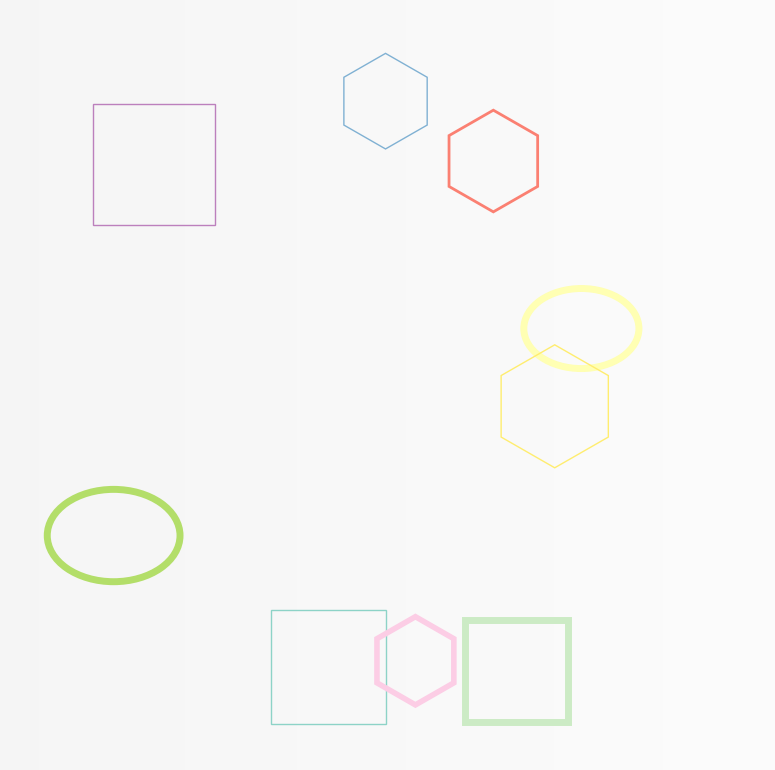[{"shape": "square", "thickness": 0.5, "radius": 0.37, "center": [0.424, 0.134]}, {"shape": "oval", "thickness": 2.5, "radius": 0.37, "center": [0.75, 0.573]}, {"shape": "hexagon", "thickness": 1, "radius": 0.33, "center": [0.637, 0.791]}, {"shape": "hexagon", "thickness": 0.5, "radius": 0.31, "center": [0.497, 0.869]}, {"shape": "oval", "thickness": 2.5, "radius": 0.43, "center": [0.147, 0.304]}, {"shape": "hexagon", "thickness": 2, "radius": 0.29, "center": [0.536, 0.142]}, {"shape": "square", "thickness": 0.5, "radius": 0.39, "center": [0.199, 0.787]}, {"shape": "square", "thickness": 2.5, "radius": 0.33, "center": [0.666, 0.129]}, {"shape": "hexagon", "thickness": 0.5, "radius": 0.4, "center": [0.716, 0.472]}]